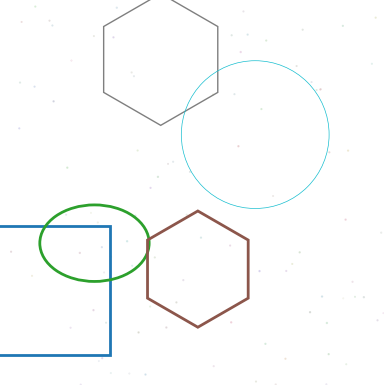[{"shape": "square", "thickness": 2, "radius": 0.84, "center": [0.119, 0.245]}, {"shape": "oval", "thickness": 2, "radius": 0.71, "center": [0.245, 0.368]}, {"shape": "hexagon", "thickness": 2, "radius": 0.75, "center": [0.514, 0.301]}, {"shape": "hexagon", "thickness": 1, "radius": 0.86, "center": [0.417, 0.846]}, {"shape": "circle", "thickness": 0.5, "radius": 0.96, "center": [0.663, 0.65]}]